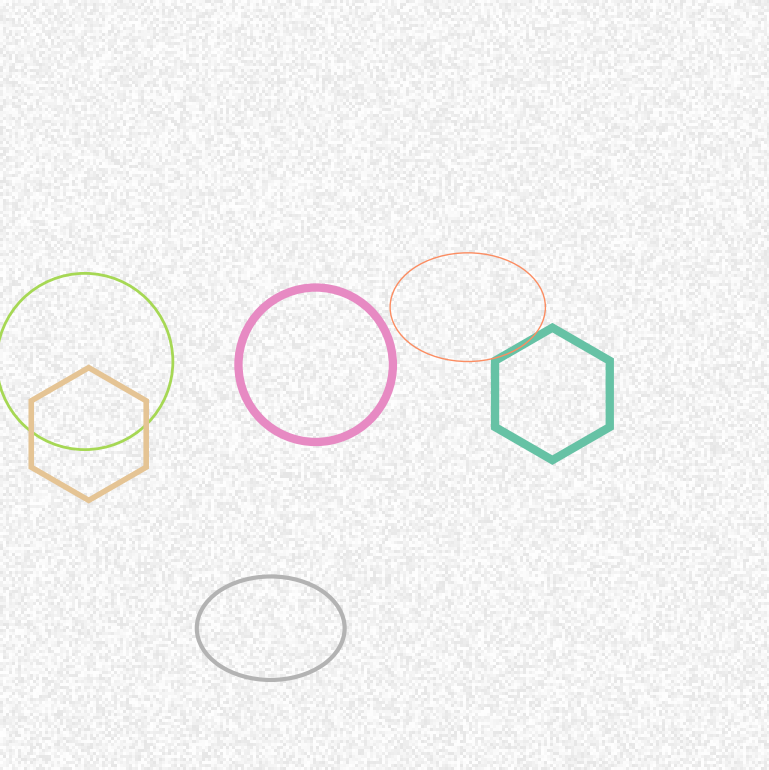[{"shape": "hexagon", "thickness": 3, "radius": 0.43, "center": [0.717, 0.488]}, {"shape": "oval", "thickness": 0.5, "radius": 0.5, "center": [0.607, 0.601]}, {"shape": "circle", "thickness": 3, "radius": 0.5, "center": [0.41, 0.526]}, {"shape": "circle", "thickness": 1, "radius": 0.57, "center": [0.11, 0.531]}, {"shape": "hexagon", "thickness": 2, "radius": 0.43, "center": [0.115, 0.436]}, {"shape": "oval", "thickness": 1.5, "radius": 0.48, "center": [0.352, 0.184]}]